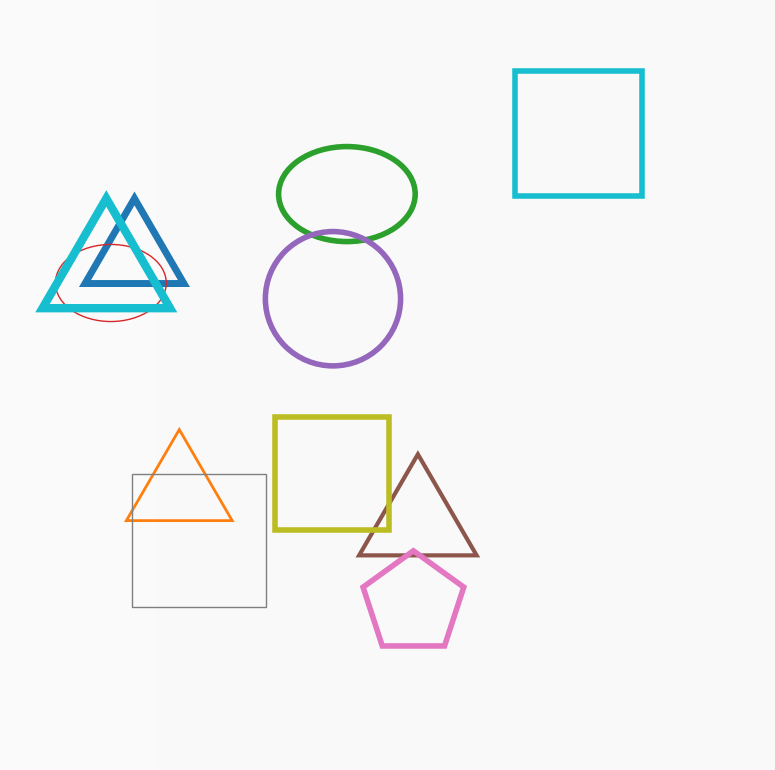[{"shape": "triangle", "thickness": 2.5, "radius": 0.37, "center": [0.174, 0.669]}, {"shape": "triangle", "thickness": 1, "radius": 0.39, "center": [0.231, 0.363]}, {"shape": "oval", "thickness": 2, "radius": 0.44, "center": [0.448, 0.748]}, {"shape": "oval", "thickness": 0.5, "radius": 0.36, "center": [0.143, 0.632]}, {"shape": "circle", "thickness": 2, "radius": 0.44, "center": [0.43, 0.612]}, {"shape": "triangle", "thickness": 1.5, "radius": 0.44, "center": [0.539, 0.323]}, {"shape": "pentagon", "thickness": 2, "radius": 0.34, "center": [0.533, 0.216]}, {"shape": "square", "thickness": 0.5, "radius": 0.43, "center": [0.257, 0.298]}, {"shape": "square", "thickness": 2, "radius": 0.37, "center": [0.429, 0.385]}, {"shape": "triangle", "thickness": 3, "radius": 0.48, "center": [0.137, 0.647]}, {"shape": "square", "thickness": 2, "radius": 0.41, "center": [0.747, 0.827]}]